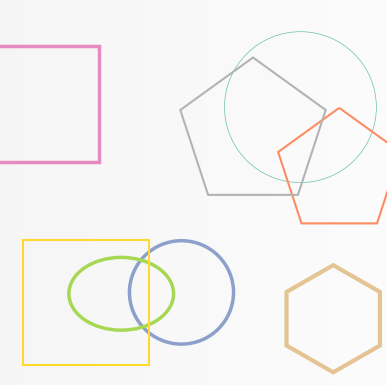[{"shape": "circle", "thickness": 0.5, "radius": 0.98, "center": [0.775, 0.722]}, {"shape": "pentagon", "thickness": 1.5, "radius": 0.83, "center": [0.875, 0.554]}, {"shape": "circle", "thickness": 2.5, "radius": 0.67, "center": [0.468, 0.241]}, {"shape": "square", "thickness": 2.5, "radius": 0.75, "center": [0.106, 0.729]}, {"shape": "oval", "thickness": 2.5, "radius": 0.68, "center": [0.313, 0.237]}, {"shape": "square", "thickness": 1.5, "radius": 0.81, "center": [0.221, 0.213]}, {"shape": "hexagon", "thickness": 3, "radius": 0.7, "center": [0.86, 0.172]}, {"shape": "pentagon", "thickness": 1.5, "radius": 0.99, "center": [0.653, 0.653]}]